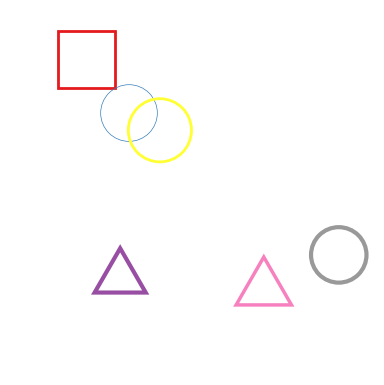[{"shape": "square", "thickness": 2, "radius": 0.37, "center": [0.224, 0.845]}, {"shape": "circle", "thickness": 0.5, "radius": 0.37, "center": [0.335, 0.706]}, {"shape": "triangle", "thickness": 3, "radius": 0.38, "center": [0.312, 0.278]}, {"shape": "circle", "thickness": 2, "radius": 0.41, "center": [0.415, 0.662]}, {"shape": "triangle", "thickness": 2.5, "radius": 0.41, "center": [0.685, 0.249]}, {"shape": "circle", "thickness": 3, "radius": 0.36, "center": [0.88, 0.338]}]